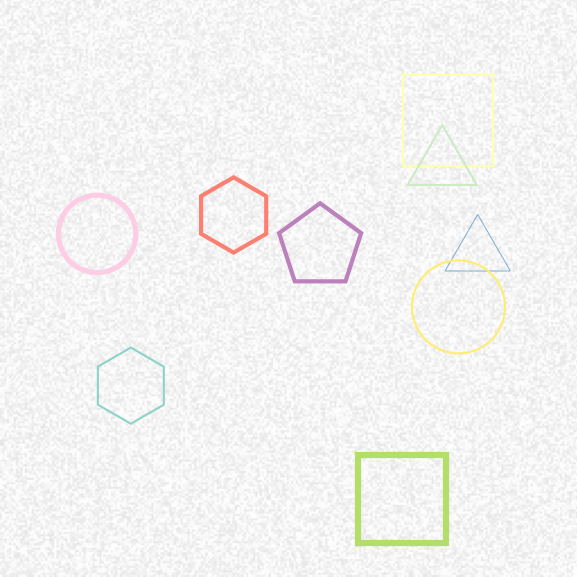[{"shape": "hexagon", "thickness": 1, "radius": 0.33, "center": [0.227, 0.331]}, {"shape": "square", "thickness": 1, "radius": 0.39, "center": [0.776, 0.791]}, {"shape": "hexagon", "thickness": 2, "radius": 0.33, "center": [0.405, 0.627]}, {"shape": "triangle", "thickness": 0.5, "radius": 0.33, "center": [0.827, 0.563]}, {"shape": "square", "thickness": 3, "radius": 0.38, "center": [0.696, 0.134]}, {"shape": "circle", "thickness": 2.5, "radius": 0.34, "center": [0.168, 0.594]}, {"shape": "pentagon", "thickness": 2, "radius": 0.37, "center": [0.554, 0.572]}, {"shape": "triangle", "thickness": 1, "radius": 0.35, "center": [0.766, 0.714]}, {"shape": "circle", "thickness": 1, "radius": 0.4, "center": [0.794, 0.468]}]